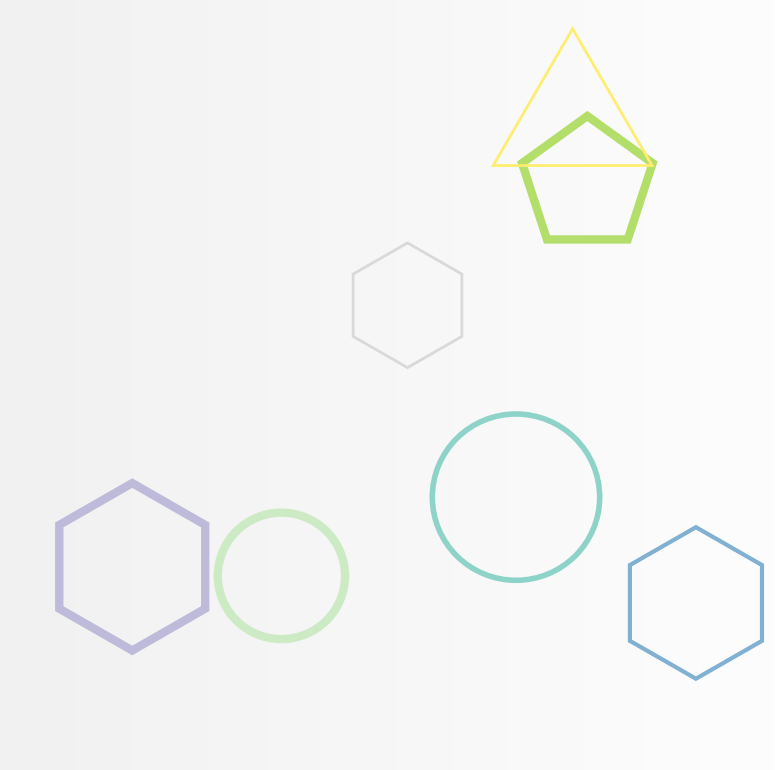[{"shape": "circle", "thickness": 2, "radius": 0.54, "center": [0.666, 0.354]}, {"shape": "hexagon", "thickness": 3, "radius": 0.54, "center": [0.171, 0.264]}, {"shape": "hexagon", "thickness": 1.5, "radius": 0.49, "center": [0.898, 0.217]}, {"shape": "pentagon", "thickness": 3, "radius": 0.44, "center": [0.758, 0.761]}, {"shape": "hexagon", "thickness": 1, "radius": 0.4, "center": [0.526, 0.604]}, {"shape": "circle", "thickness": 3, "radius": 0.41, "center": [0.363, 0.252]}, {"shape": "triangle", "thickness": 1, "radius": 0.59, "center": [0.739, 0.844]}]